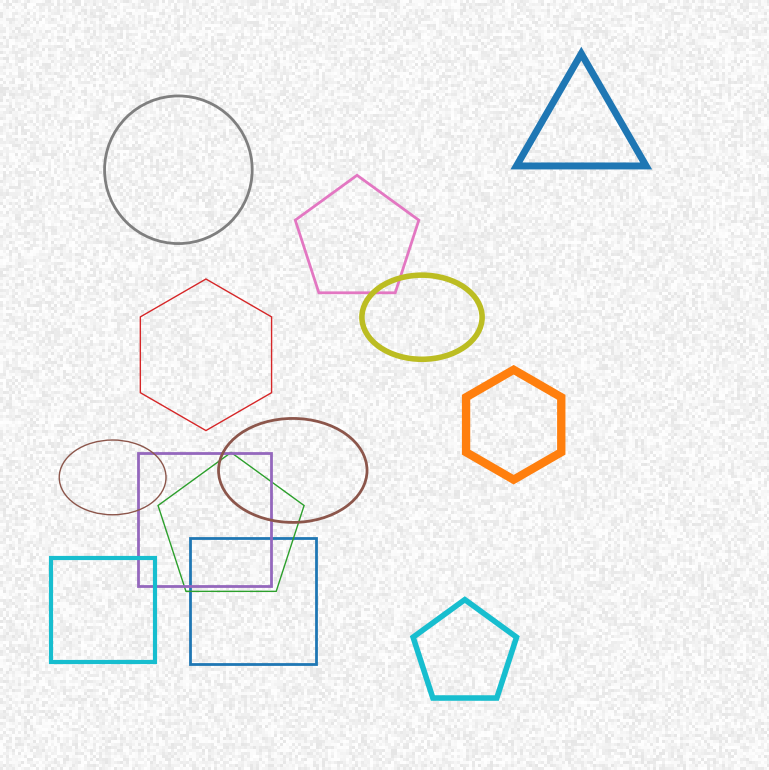[{"shape": "triangle", "thickness": 2.5, "radius": 0.49, "center": [0.755, 0.833]}, {"shape": "square", "thickness": 1, "radius": 0.41, "center": [0.328, 0.219]}, {"shape": "hexagon", "thickness": 3, "radius": 0.36, "center": [0.667, 0.448]}, {"shape": "pentagon", "thickness": 0.5, "radius": 0.5, "center": [0.3, 0.313]}, {"shape": "hexagon", "thickness": 0.5, "radius": 0.49, "center": [0.267, 0.539]}, {"shape": "square", "thickness": 1, "radius": 0.43, "center": [0.266, 0.325]}, {"shape": "oval", "thickness": 0.5, "radius": 0.35, "center": [0.146, 0.38]}, {"shape": "oval", "thickness": 1, "radius": 0.48, "center": [0.38, 0.389]}, {"shape": "pentagon", "thickness": 1, "radius": 0.42, "center": [0.464, 0.688]}, {"shape": "circle", "thickness": 1, "radius": 0.48, "center": [0.232, 0.78]}, {"shape": "oval", "thickness": 2, "radius": 0.39, "center": [0.548, 0.588]}, {"shape": "pentagon", "thickness": 2, "radius": 0.35, "center": [0.604, 0.151]}, {"shape": "square", "thickness": 1.5, "radius": 0.34, "center": [0.134, 0.208]}]